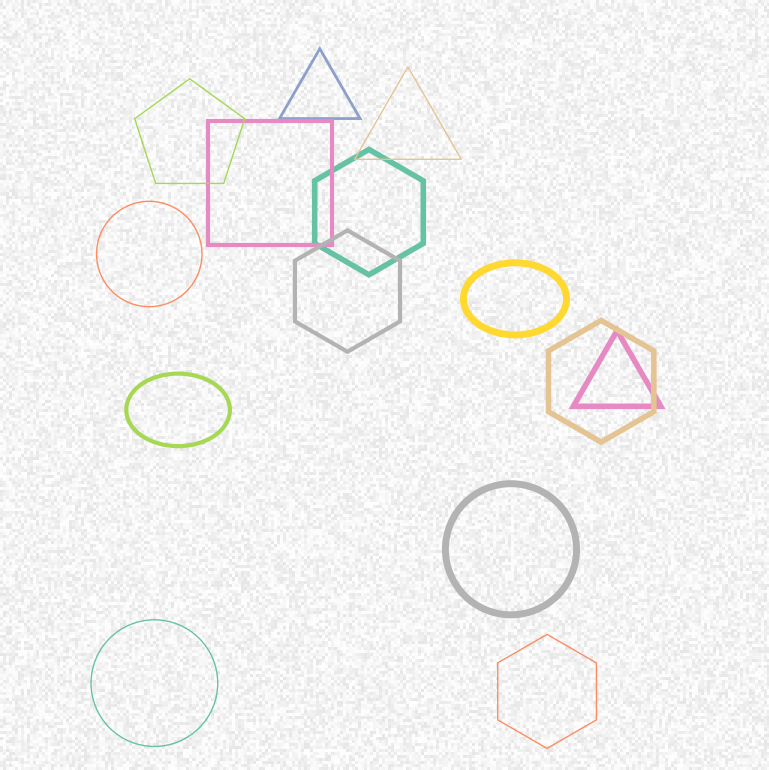[{"shape": "hexagon", "thickness": 2, "radius": 0.41, "center": [0.479, 0.725]}, {"shape": "circle", "thickness": 0.5, "radius": 0.41, "center": [0.201, 0.113]}, {"shape": "hexagon", "thickness": 0.5, "radius": 0.37, "center": [0.711, 0.102]}, {"shape": "circle", "thickness": 0.5, "radius": 0.34, "center": [0.194, 0.67]}, {"shape": "triangle", "thickness": 1, "radius": 0.3, "center": [0.415, 0.876]}, {"shape": "triangle", "thickness": 2, "radius": 0.33, "center": [0.801, 0.505]}, {"shape": "square", "thickness": 1.5, "radius": 0.4, "center": [0.351, 0.762]}, {"shape": "pentagon", "thickness": 0.5, "radius": 0.38, "center": [0.246, 0.823]}, {"shape": "oval", "thickness": 1.5, "radius": 0.34, "center": [0.231, 0.468]}, {"shape": "oval", "thickness": 2.5, "radius": 0.33, "center": [0.669, 0.612]}, {"shape": "hexagon", "thickness": 2, "radius": 0.4, "center": [0.781, 0.505]}, {"shape": "triangle", "thickness": 0.5, "radius": 0.4, "center": [0.53, 0.833]}, {"shape": "circle", "thickness": 2.5, "radius": 0.43, "center": [0.664, 0.287]}, {"shape": "hexagon", "thickness": 1.5, "radius": 0.39, "center": [0.451, 0.622]}]